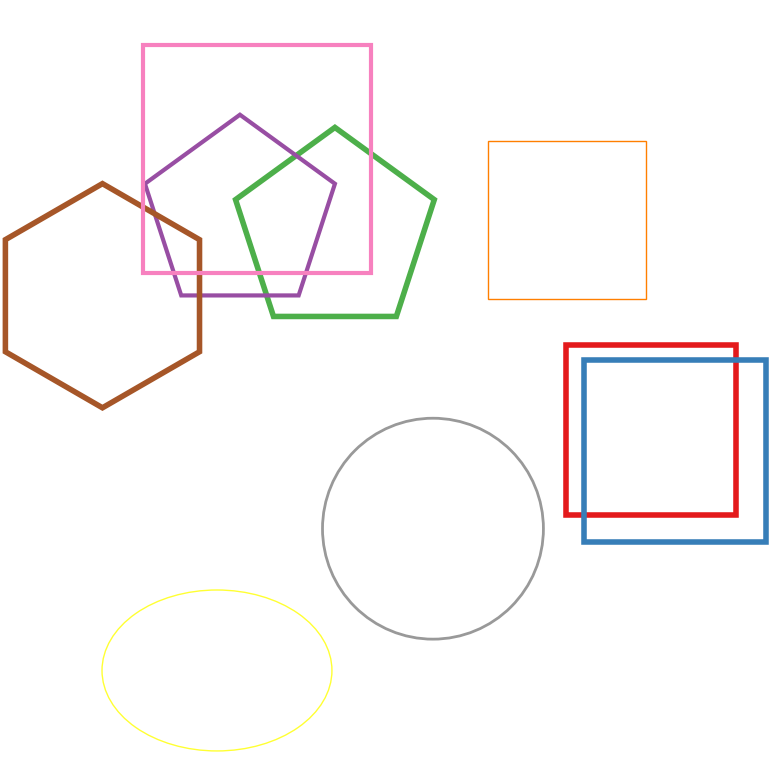[{"shape": "square", "thickness": 2, "radius": 0.55, "center": [0.845, 0.441]}, {"shape": "square", "thickness": 2, "radius": 0.59, "center": [0.877, 0.414]}, {"shape": "pentagon", "thickness": 2, "radius": 0.68, "center": [0.435, 0.699]}, {"shape": "pentagon", "thickness": 1.5, "radius": 0.65, "center": [0.312, 0.721]}, {"shape": "square", "thickness": 0.5, "radius": 0.51, "center": [0.736, 0.714]}, {"shape": "oval", "thickness": 0.5, "radius": 0.75, "center": [0.282, 0.129]}, {"shape": "hexagon", "thickness": 2, "radius": 0.73, "center": [0.133, 0.616]}, {"shape": "square", "thickness": 1.5, "radius": 0.74, "center": [0.334, 0.793]}, {"shape": "circle", "thickness": 1, "radius": 0.72, "center": [0.562, 0.313]}]